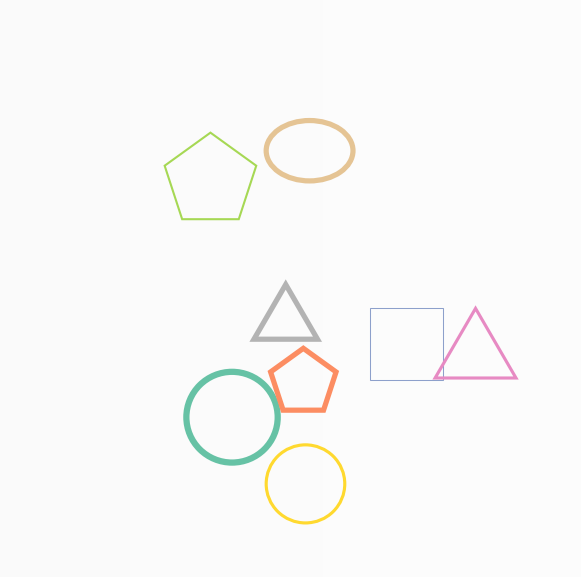[{"shape": "circle", "thickness": 3, "radius": 0.39, "center": [0.399, 0.277]}, {"shape": "pentagon", "thickness": 2.5, "radius": 0.3, "center": [0.522, 0.337]}, {"shape": "square", "thickness": 0.5, "radius": 0.31, "center": [0.699, 0.403]}, {"shape": "triangle", "thickness": 1.5, "radius": 0.4, "center": [0.818, 0.385]}, {"shape": "pentagon", "thickness": 1, "radius": 0.41, "center": [0.362, 0.687]}, {"shape": "circle", "thickness": 1.5, "radius": 0.34, "center": [0.526, 0.161]}, {"shape": "oval", "thickness": 2.5, "radius": 0.37, "center": [0.533, 0.738]}, {"shape": "triangle", "thickness": 2.5, "radius": 0.32, "center": [0.492, 0.443]}]